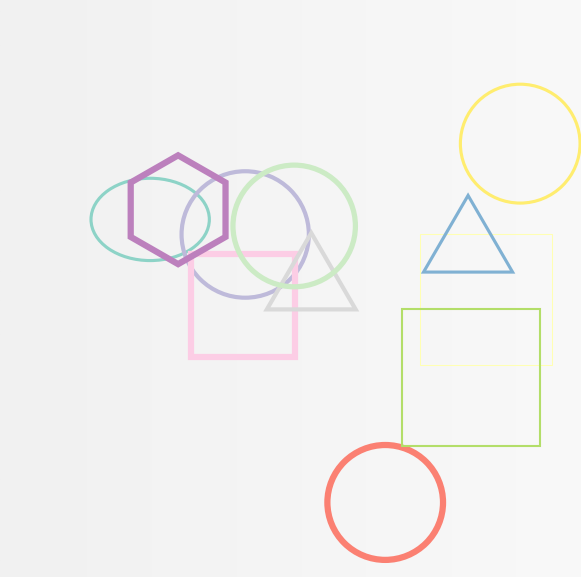[{"shape": "oval", "thickness": 1.5, "radius": 0.51, "center": [0.258, 0.619]}, {"shape": "square", "thickness": 0.5, "radius": 0.57, "center": [0.836, 0.481]}, {"shape": "circle", "thickness": 2, "radius": 0.55, "center": [0.422, 0.593]}, {"shape": "circle", "thickness": 3, "radius": 0.5, "center": [0.663, 0.129]}, {"shape": "triangle", "thickness": 1.5, "radius": 0.44, "center": [0.805, 0.572]}, {"shape": "square", "thickness": 1, "radius": 0.59, "center": [0.81, 0.346]}, {"shape": "square", "thickness": 3, "radius": 0.45, "center": [0.418, 0.47]}, {"shape": "triangle", "thickness": 2, "radius": 0.44, "center": [0.535, 0.507]}, {"shape": "hexagon", "thickness": 3, "radius": 0.47, "center": [0.306, 0.636]}, {"shape": "circle", "thickness": 2.5, "radius": 0.53, "center": [0.506, 0.608]}, {"shape": "circle", "thickness": 1.5, "radius": 0.51, "center": [0.895, 0.75]}]